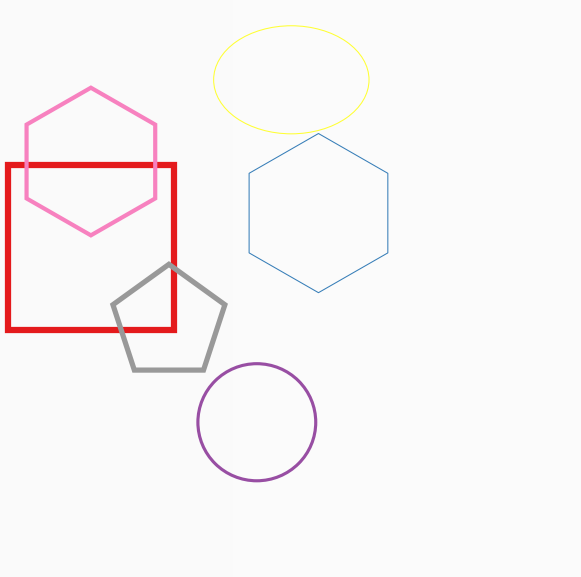[{"shape": "square", "thickness": 3, "radius": 0.71, "center": [0.157, 0.57]}, {"shape": "hexagon", "thickness": 0.5, "radius": 0.69, "center": [0.548, 0.63]}, {"shape": "circle", "thickness": 1.5, "radius": 0.51, "center": [0.442, 0.268]}, {"shape": "oval", "thickness": 0.5, "radius": 0.67, "center": [0.501, 0.861]}, {"shape": "hexagon", "thickness": 2, "radius": 0.64, "center": [0.156, 0.719]}, {"shape": "pentagon", "thickness": 2.5, "radius": 0.51, "center": [0.291, 0.44]}]